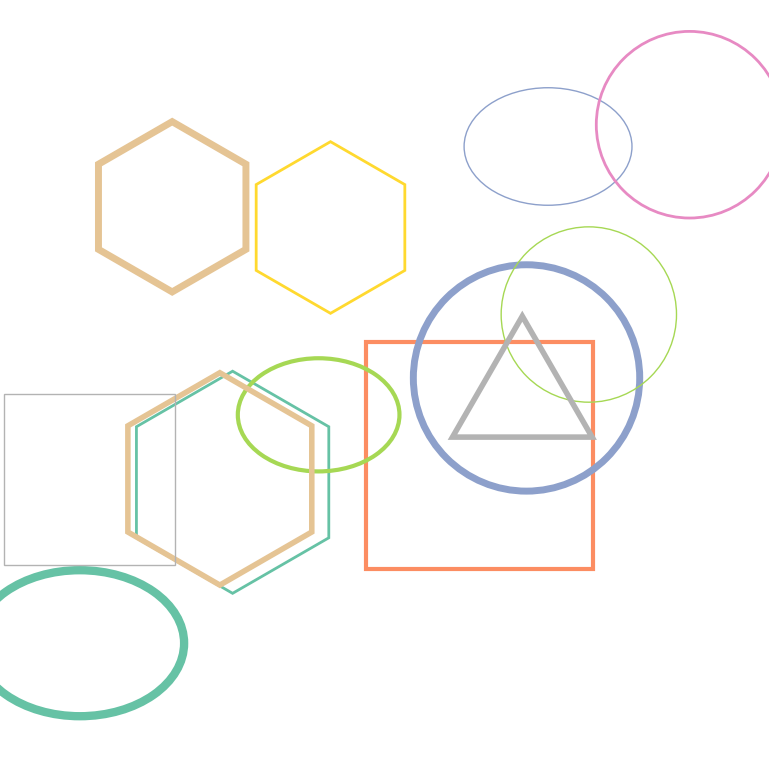[{"shape": "hexagon", "thickness": 1, "radius": 0.72, "center": [0.302, 0.374]}, {"shape": "oval", "thickness": 3, "radius": 0.68, "center": [0.104, 0.165]}, {"shape": "square", "thickness": 1.5, "radius": 0.74, "center": [0.623, 0.408]}, {"shape": "circle", "thickness": 2.5, "radius": 0.73, "center": [0.684, 0.509]}, {"shape": "oval", "thickness": 0.5, "radius": 0.55, "center": [0.712, 0.81]}, {"shape": "circle", "thickness": 1, "radius": 0.61, "center": [0.896, 0.838]}, {"shape": "circle", "thickness": 0.5, "radius": 0.57, "center": [0.765, 0.592]}, {"shape": "oval", "thickness": 1.5, "radius": 0.52, "center": [0.414, 0.461]}, {"shape": "hexagon", "thickness": 1, "radius": 0.56, "center": [0.429, 0.705]}, {"shape": "hexagon", "thickness": 2, "radius": 0.69, "center": [0.285, 0.378]}, {"shape": "hexagon", "thickness": 2.5, "radius": 0.55, "center": [0.224, 0.731]}, {"shape": "triangle", "thickness": 2, "radius": 0.52, "center": [0.678, 0.485]}, {"shape": "square", "thickness": 0.5, "radius": 0.55, "center": [0.117, 0.377]}]